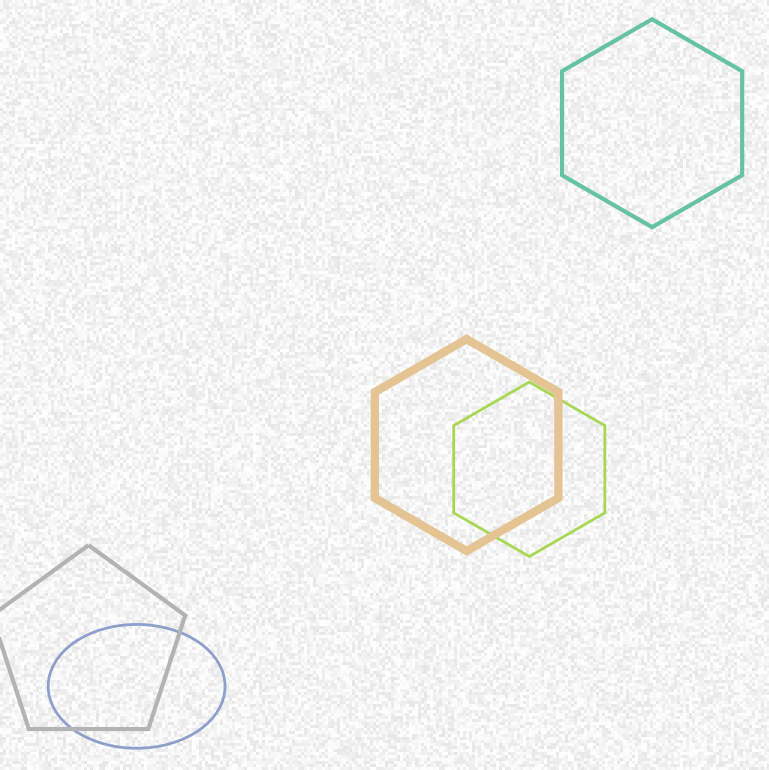[{"shape": "hexagon", "thickness": 1.5, "radius": 0.68, "center": [0.847, 0.84]}, {"shape": "oval", "thickness": 1, "radius": 0.57, "center": [0.177, 0.109]}, {"shape": "hexagon", "thickness": 1, "radius": 0.57, "center": [0.687, 0.391]}, {"shape": "hexagon", "thickness": 3, "radius": 0.69, "center": [0.606, 0.422]}, {"shape": "pentagon", "thickness": 1.5, "radius": 0.66, "center": [0.115, 0.16]}]